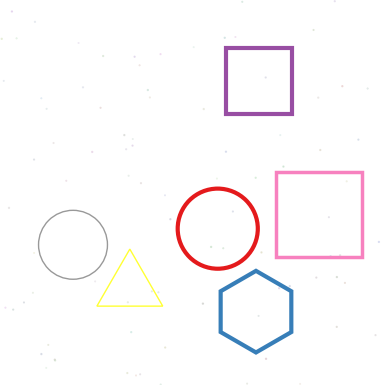[{"shape": "circle", "thickness": 3, "radius": 0.52, "center": [0.566, 0.406]}, {"shape": "hexagon", "thickness": 3, "radius": 0.53, "center": [0.665, 0.191]}, {"shape": "square", "thickness": 3, "radius": 0.43, "center": [0.672, 0.789]}, {"shape": "triangle", "thickness": 1, "radius": 0.49, "center": [0.337, 0.254]}, {"shape": "square", "thickness": 2.5, "radius": 0.55, "center": [0.829, 0.443]}, {"shape": "circle", "thickness": 1, "radius": 0.45, "center": [0.19, 0.364]}]